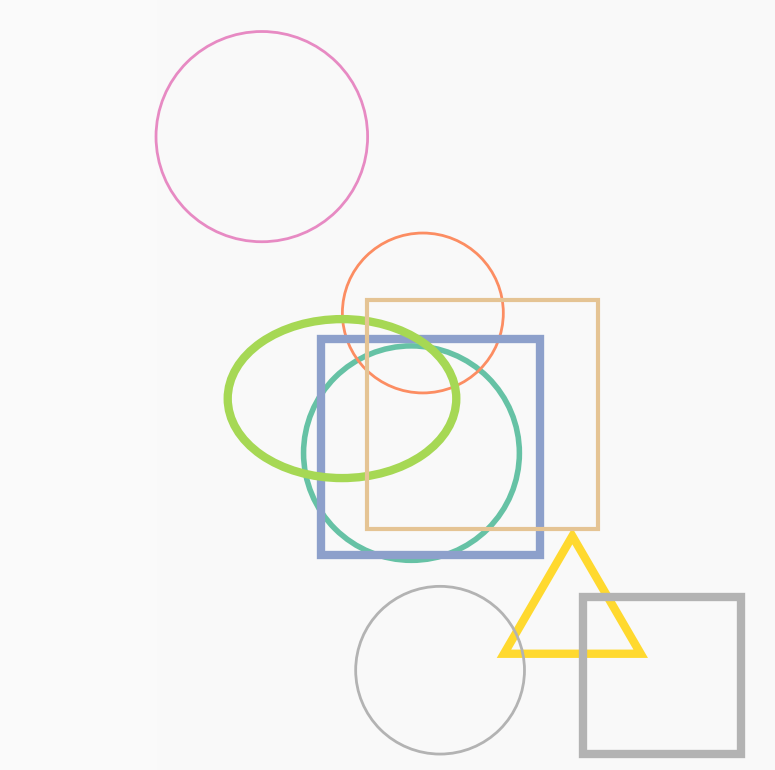[{"shape": "circle", "thickness": 2, "radius": 0.7, "center": [0.531, 0.412]}, {"shape": "circle", "thickness": 1, "radius": 0.52, "center": [0.546, 0.594]}, {"shape": "square", "thickness": 3, "radius": 0.7, "center": [0.555, 0.419]}, {"shape": "circle", "thickness": 1, "radius": 0.68, "center": [0.338, 0.823]}, {"shape": "oval", "thickness": 3, "radius": 0.74, "center": [0.441, 0.482]}, {"shape": "triangle", "thickness": 3, "radius": 0.51, "center": [0.739, 0.202]}, {"shape": "square", "thickness": 1.5, "radius": 0.74, "center": [0.623, 0.462]}, {"shape": "circle", "thickness": 1, "radius": 0.54, "center": [0.568, 0.13]}, {"shape": "square", "thickness": 3, "radius": 0.51, "center": [0.854, 0.123]}]